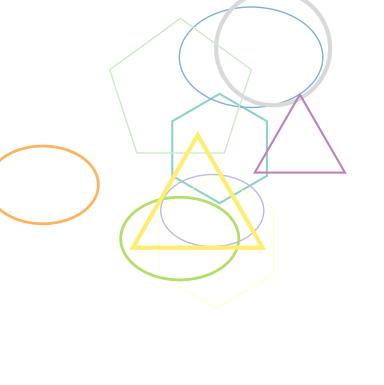[{"shape": "hexagon", "thickness": 1.5, "radius": 0.71, "center": [0.57, 0.614]}, {"shape": "hexagon", "thickness": 0.5, "radius": 0.86, "center": [0.561, 0.373]}, {"shape": "oval", "thickness": 1, "radius": 0.67, "center": [0.551, 0.453]}, {"shape": "oval", "thickness": 1, "radius": 0.93, "center": [0.652, 0.851]}, {"shape": "oval", "thickness": 2, "radius": 0.72, "center": [0.111, 0.52]}, {"shape": "oval", "thickness": 2, "radius": 0.77, "center": [0.467, 0.38]}, {"shape": "circle", "thickness": 3, "radius": 0.74, "center": [0.709, 0.875]}, {"shape": "triangle", "thickness": 1.5, "radius": 0.68, "center": [0.779, 0.619]}, {"shape": "pentagon", "thickness": 1, "radius": 0.97, "center": [0.469, 0.759]}, {"shape": "triangle", "thickness": 3, "radius": 0.97, "center": [0.514, 0.454]}]